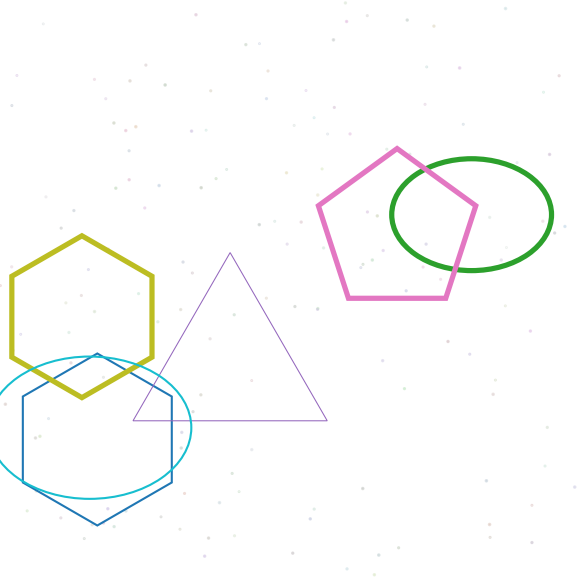[{"shape": "hexagon", "thickness": 1, "radius": 0.74, "center": [0.168, 0.238]}, {"shape": "oval", "thickness": 2.5, "radius": 0.69, "center": [0.817, 0.627]}, {"shape": "triangle", "thickness": 0.5, "radius": 0.97, "center": [0.398, 0.368]}, {"shape": "pentagon", "thickness": 2.5, "radius": 0.72, "center": [0.688, 0.599]}, {"shape": "hexagon", "thickness": 2.5, "radius": 0.7, "center": [0.142, 0.451]}, {"shape": "oval", "thickness": 1, "radius": 0.88, "center": [0.155, 0.259]}]